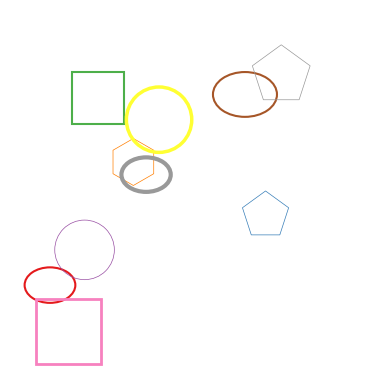[{"shape": "oval", "thickness": 1.5, "radius": 0.33, "center": [0.13, 0.259]}, {"shape": "pentagon", "thickness": 0.5, "radius": 0.32, "center": [0.69, 0.441]}, {"shape": "square", "thickness": 1.5, "radius": 0.34, "center": [0.253, 0.747]}, {"shape": "circle", "thickness": 0.5, "radius": 0.39, "center": [0.22, 0.351]}, {"shape": "hexagon", "thickness": 0.5, "radius": 0.31, "center": [0.346, 0.579]}, {"shape": "circle", "thickness": 2.5, "radius": 0.42, "center": [0.413, 0.689]}, {"shape": "oval", "thickness": 1.5, "radius": 0.42, "center": [0.636, 0.755]}, {"shape": "square", "thickness": 2, "radius": 0.42, "center": [0.177, 0.14]}, {"shape": "pentagon", "thickness": 0.5, "radius": 0.39, "center": [0.73, 0.805]}, {"shape": "oval", "thickness": 3, "radius": 0.32, "center": [0.379, 0.546]}]